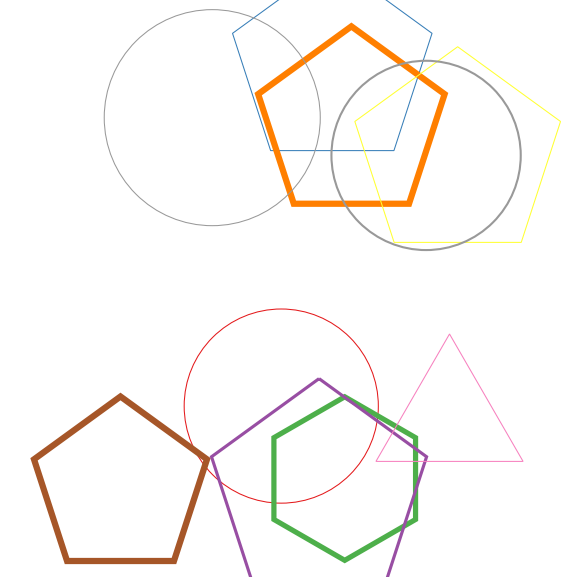[{"shape": "circle", "thickness": 0.5, "radius": 0.84, "center": [0.487, 0.296]}, {"shape": "pentagon", "thickness": 0.5, "radius": 0.91, "center": [0.575, 0.885]}, {"shape": "hexagon", "thickness": 2.5, "radius": 0.71, "center": [0.597, 0.17]}, {"shape": "pentagon", "thickness": 1.5, "radius": 0.98, "center": [0.552, 0.148]}, {"shape": "pentagon", "thickness": 3, "radius": 0.85, "center": [0.608, 0.784]}, {"shape": "pentagon", "thickness": 0.5, "radius": 0.94, "center": [0.793, 0.731]}, {"shape": "pentagon", "thickness": 3, "radius": 0.79, "center": [0.209, 0.155]}, {"shape": "triangle", "thickness": 0.5, "radius": 0.74, "center": [0.778, 0.274]}, {"shape": "circle", "thickness": 0.5, "radius": 0.94, "center": [0.368, 0.795]}, {"shape": "circle", "thickness": 1, "radius": 0.82, "center": [0.738, 0.73]}]